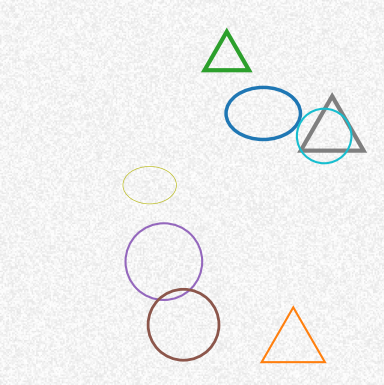[{"shape": "oval", "thickness": 2.5, "radius": 0.48, "center": [0.684, 0.705]}, {"shape": "triangle", "thickness": 1.5, "radius": 0.47, "center": [0.762, 0.107]}, {"shape": "triangle", "thickness": 3, "radius": 0.33, "center": [0.589, 0.851]}, {"shape": "circle", "thickness": 1.5, "radius": 0.5, "center": [0.426, 0.32]}, {"shape": "circle", "thickness": 2, "radius": 0.46, "center": [0.477, 0.156]}, {"shape": "triangle", "thickness": 3, "radius": 0.47, "center": [0.863, 0.656]}, {"shape": "oval", "thickness": 0.5, "radius": 0.35, "center": [0.389, 0.519]}, {"shape": "circle", "thickness": 1.5, "radius": 0.35, "center": [0.842, 0.647]}]